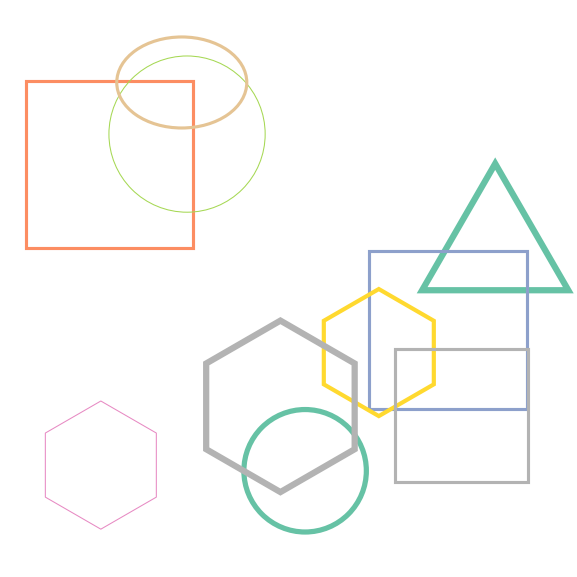[{"shape": "triangle", "thickness": 3, "radius": 0.73, "center": [0.858, 0.57]}, {"shape": "circle", "thickness": 2.5, "radius": 0.53, "center": [0.528, 0.184]}, {"shape": "square", "thickness": 1.5, "radius": 0.72, "center": [0.19, 0.714]}, {"shape": "square", "thickness": 1.5, "radius": 0.68, "center": [0.775, 0.428]}, {"shape": "hexagon", "thickness": 0.5, "radius": 0.55, "center": [0.175, 0.194]}, {"shape": "circle", "thickness": 0.5, "radius": 0.68, "center": [0.324, 0.767]}, {"shape": "hexagon", "thickness": 2, "radius": 0.55, "center": [0.656, 0.389]}, {"shape": "oval", "thickness": 1.5, "radius": 0.56, "center": [0.315, 0.856]}, {"shape": "hexagon", "thickness": 3, "radius": 0.74, "center": [0.486, 0.296]}, {"shape": "square", "thickness": 1.5, "radius": 0.58, "center": [0.8, 0.28]}]